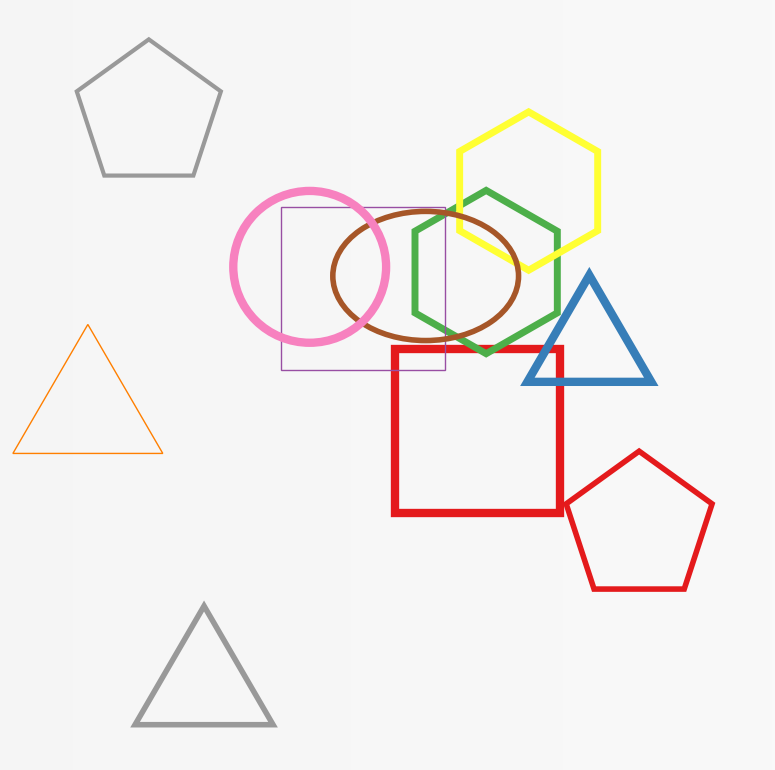[{"shape": "pentagon", "thickness": 2, "radius": 0.49, "center": [0.825, 0.315]}, {"shape": "square", "thickness": 3, "radius": 0.53, "center": [0.616, 0.44]}, {"shape": "triangle", "thickness": 3, "radius": 0.46, "center": [0.76, 0.55]}, {"shape": "hexagon", "thickness": 2.5, "radius": 0.53, "center": [0.627, 0.647]}, {"shape": "square", "thickness": 0.5, "radius": 0.53, "center": [0.468, 0.626]}, {"shape": "triangle", "thickness": 0.5, "radius": 0.56, "center": [0.113, 0.467]}, {"shape": "hexagon", "thickness": 2.5, "radius": 0.51, "center": [0.682, 0.752]}, {"shape": "oval", "thickness": 2, "radius": 0.6, "center": [0.549, 0.642]}, {"shape": "circle", "thickness": 3, "radius": 0.49, "center": [0.4, 0.653]}, {"shape": "triangle", "thickness": 2, "radius": 0.51, "center": [0.263, 0.11]}, {"shape": "pentagon", "thickness": 1.5, "radius": 0.49, "center": [0.192, 0.851]}]